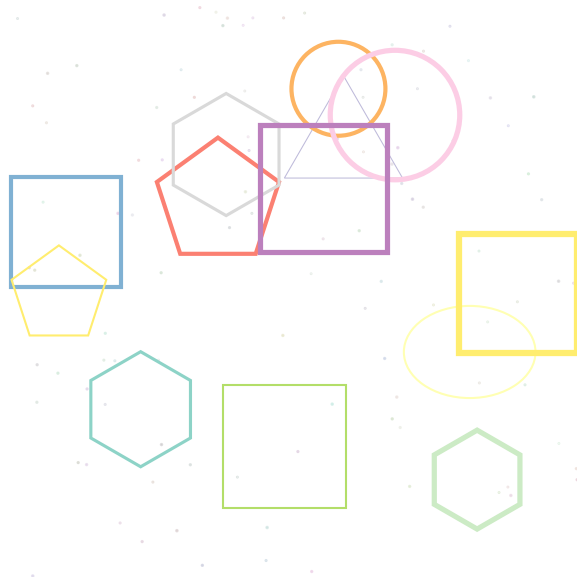[{"shape": "hexagon", "thickness": 1.5, "radius": 0.5, "center": [0.244, 0.291]}, {"shape": "oval", "thickness": 1, "radius": 0.57, "center": [0.813, 0.39]}, {"shape": "triangle", "thickness": 0.5, "radius": 0.59, "center": [0.595, 0.75]}, {"shape": "pentagon", "thickness": 2, "radius": 0.56, "center": [0.377, 0.65]}, {"shape": "square", "thickness": 2, "radius": 0.48, "center": [0.114, 0.598]}, {"shape": "circle", "thickness": 2, "radius": 0.41, "center": [0.586, 0.845]}, {"shape": "square", "thickness": 1, "radius": 0.53, "center": [0.492, 0.226]}, {"shape": "circle", "thickness": 2.5, "radius": 0.56, "center": [0.684, 0.8]}, {"shape": "hexagon", "thickness": 1.5, "radius": 0.53, "center": [0.392, 0.732]}, {"shape": "square", "thickness": 2.5, "radius": 0.55, "center": [0.56, 0.672]}, {"shape": "hexagon", "thickness": 2.5, "radius": 0.43, "center": [0.826, 0.169]}, {"shape": "pentagon", "thickness": 1, "radius": 0.43, "center": [0.102, 0.488]}, {"shape": "square", "thickness": 3, "radius": 0.51, "center": [0.897, 0.491]}]